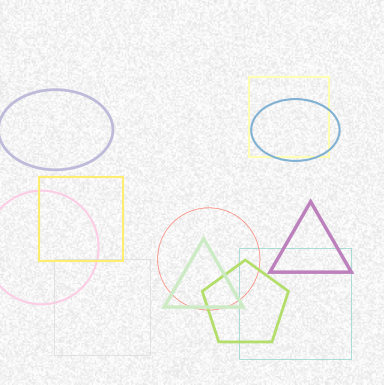[{"shape": "square", "thickness": 0.5, "radius": 0.72, "center": [0.766, 0.212]}, {"shape": "square", "thickness": 1.5, "radius": 0.52, "center": [0.751, 0.695]}, {"shape": "oval", "thickness": 2, "radius": 0.74, "center": [0.145, 0.663]}, {"shape": "circle", "thickness": 0.5, "radius": 0.66, "center": [0.542, 0.327]}, {"shape": "oval", "thickness": 1.5, "radius": 0.57, "center": [0.767, 0.662]}, {"shape": "pentagon", "thickness": 2, "radius": 0.59, "center": [0.637, 0.207]}, {"shape": "circle", "thickness": 1.5, "radius": 0.74, "center": [0.109, 0.357]}, {"shape": "square", "thickness": 0.5, "radius": 0.63, "center": [0.265, 0.203]}, {"shape": "triangle", "thickness": 2.5, "radius": 0.61, "center": [0.807, 0.354]}, {"shape": "triangle", "thickness": 2.5, "radius": 0.59, "center": [0.529, 0.262]}, {"shape": "square", "thickness": 1.5, "radius": 0.55, "center": [0.211, 0.431]}]